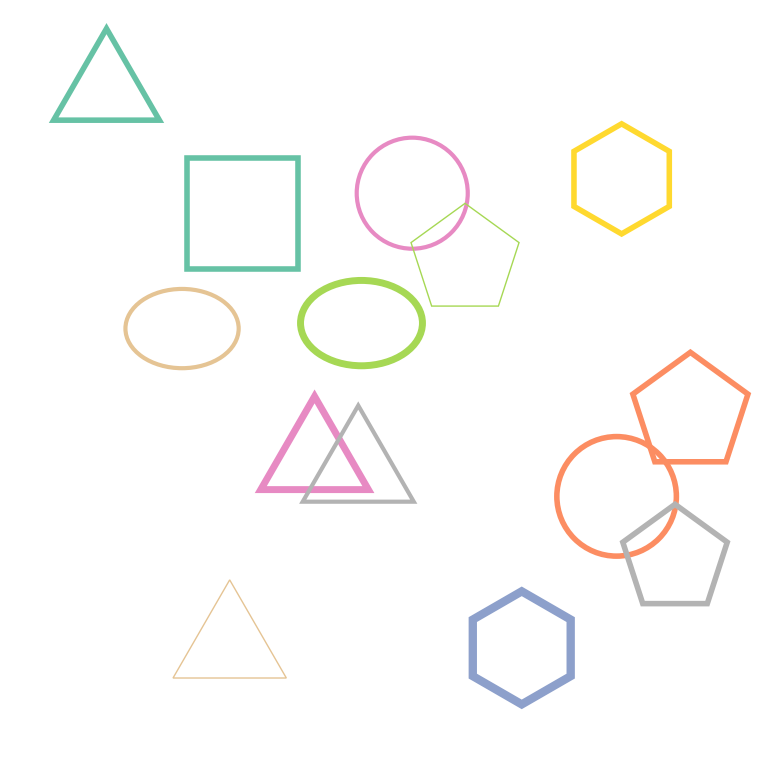[{"shape": "square", "thickness": 2, "radius": 0.36, "center": [0.315, 0.723]}, {"shape": "triangle", "thickness": 2, "radius": 0.4, "center": [0.138, 0.884]}, {"shape": "pentagon", "thickness": 2, "radius": 0.39, "center": [0.897, 0.464]}, {"shape": "circle", "thickness": 2, "radius": 0.39, "center": [0.801, 0.355]}, {"shape": "hexagon", "thickness": 3, "radius": 0.37, "center": [0.678, 0.159]}, {"shape": "circle", "thickness": 1.5, "radius": 0.36, "center": [0.535, 0.749]}, {"shape": "triangle", "thickness": 2.5, "radius": 0.4, "center": [0.409, 0.404]}, {"shape": "pentagon", "thickness": 0.5, "radius": 0.37, "center": [0.604, 0.662]}, {"shape": "oval", "thickness": 2.5, "radius": 0.4, "center": [0.469, 0.58]}, {"shape": "hexagon", "thickness": 2, "radius": 0.36, "center": [0.807, 0.768]}, {"shape": "triangle", "thickness": 0.5, "radius": 0.42, "center": [0.298, 0.162]}, {"shape": "oval", "thickness": 1.5, "radius": 0.37, "center": [0.236, 0.573]}, {"shape": "pentagon", "thickness": 2, "radius": 0.36, "center": [0.877, 0.274]}, {"shape": "triangle", "thickness": 1.5, "radius": 0.42, "center": [0.465, 0.39]}]